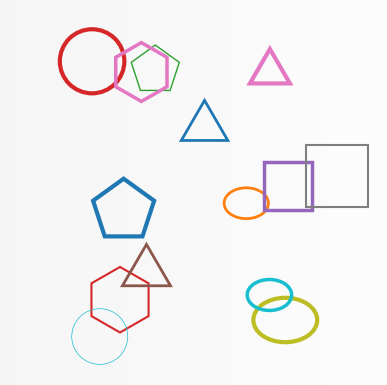[{"shape": "triangle", "thickness": 2, "radius": 0.35, "center": [0.528, 0.67]}, {"shape": "pentagon", "thickness": 3, "radius": 0.41, "center": [0.319, 0.453]}, {"shape": "oval", "thickness": 2, "radius": 0.29, "center": [0.635, 0.472]}, {"shape": "pentagon", "thickness": 1, "radius": 0.33, "center": [0.401, 0.818]}, {"shape": "circle", "thickness": 3, "radius": 0.42, "center": [0.238, 0.841]}, {"shape": "hexagon", "thickness": 1.5, "radius": 0.43, "center": [0.31, 0.222]}, {"shape": "square", "thickness": 2.5, "radius": 0.31, "center": [0.743, 0.517]}, {"shape": "triangle", "thickness": 2, "radius": 0.36, "center": [0.378, 0.294]}, {"shape": "hexagon", "thickness": 2.5, "radius": 0.38, "center": [0.365, 0.813]}, {"shape": "triangle", "thickness": 3, "radius": 0.3, "center": [0.697, 0.813]}, {"shape": "square", "thickness": 1.5, "radius": 0.4, "center": [0.87, 0.544]}, {"shape": "oval", "thickness": 3, "radius": 0.41, "center": [0.736, 0.169]}, {"shape": "circle", "thickness": 0.5, "radius": 0.36, "center": [0.257, 0.126]}, {"shape": "oval", "thickness": 2.5, "radius": 0.29, "center": [0.695, 0.234]}]